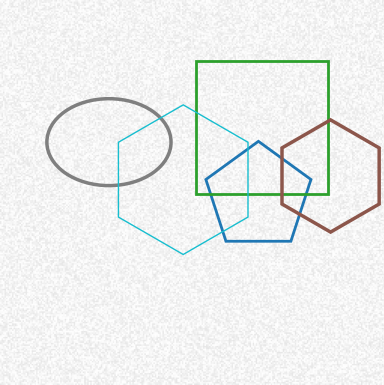[{"shape": "pentagon", "thickness": 2, "radius": 0.72, "center": [0.671, 0.489]}, {"shape": "square", "thickness": 2, "radius": 0.86, "center": [0.681, 0.669]}, {"shape": "hexagon", "thickness": 2.5, "radius": 0.73, "center": [0.859, 0.543]}, {"shape": "oval", "thickness": 2.5, "radius": 0.81, "center": [0.283, 0.631]}, {"shape": "hexagon", "thickness": 1, "radius": 0.97, "center": [0.476, 0.533]}]